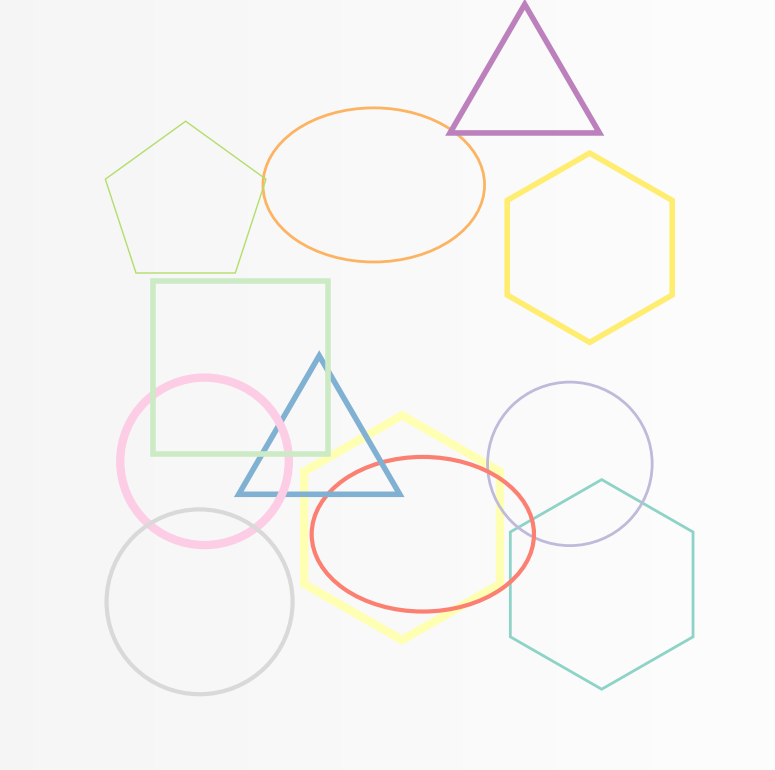[{"shape": "hexagon", "thickness": 1, "radius": 0.68, "center": [0.776, 0.241]}, {"shape": "hexagon", "thickness": 3, "radius": 0.73, "center": [0.519, 0.315]}, {"shape": "circle", "thickness": 1, "radius": 0.53, "center": [0.735, 0.398]}, {"shape": "oval", "thickness": 1.5, "radius": 0.72, "center": [0.546, 0.306]}, {"shape": "triangle", "thickness": 2, "radius": 0.6, "center": [0.412, 0.418]}, {"shape": "oval", "thickness": 1, "radius": 0.71, "center": [0.482, 0.76]}, {"shape": "pentagon", "thickness": 0.5, "radius": 0.54, "center": [0.24, 0.734]}, {"shape": "circle", "thickness": 3, "radius": 0.54, "center": [0.264, 0.401]}, {"shape": "circle", "thickness": 1.5, "radius": 0.6, "center": [0.258, 0.218]}, {"shape": "triangle", "thickness": 2, "radius": 0.56, "center": [0.677, 0.883]}, {"shape": "square", "thickness": 2, "radius": 0.56, "center": [0.31, 0.523]}, {"shape": "hexagon", "thickness": 2, "radius": 0.61, "center": [0.761, 0.678]}]